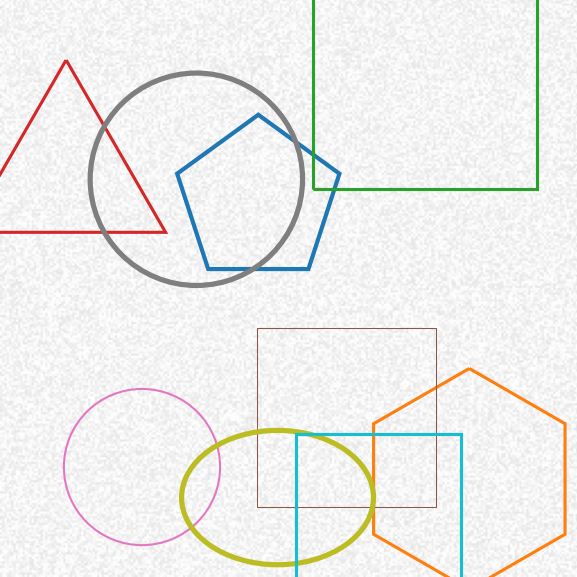[{"shape": "pentagon", "thickness": 2, "radius": 0.74, "center": [0.447, 0.653]}, {"shape": "hexagon", "thickness": 1.5, "radius": 0.96, "center": [0.813, 0.17]}, {"shape": "square", "thickness": 1.5, "radius": 0.97, "center": [0.736, 0.866]}, {"shape": "triangle", "thickness": 1.5, "radius": 0.99, "center": [0.114, 0.696]}, {"shape": "square", "thickness": 0.5, "radius": 0.78, "center": [0.601, 0.276]}, {"shape": "circle", "thickness": 1, "radius": 0.68, "center": [0.246, 0.19]}, {"shape": "circle", "thickness": 2.5, "radius": 0.92, "center": [0.34, 0.689]}, {"shape": "oval", "thickness": 2.5, "radius": 0.83, "center": [0.481, 0.138]}, {"shape": "square", "thickness": 1.5, "radius": 0.71, "center": [0.655, 0.105]}]